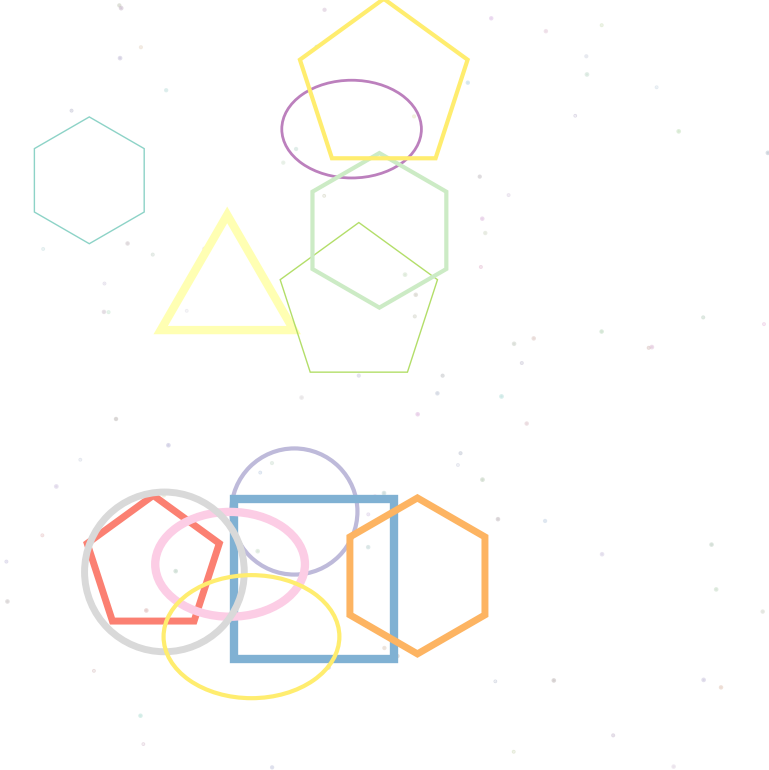[{"shape": "hexagon", "thickness": 0.5, "radius": 0.41, "center": [0.116, 0.766]}, {"shape": "triangle", "thickness": 3, "radius": 0.5, "center": [0.295, 0.621]}, {"shape": "circle", "thickness": 1.5, "radius": 0.41, "center": [0.382, 0.336]}, {"shape": "pentagon", "thickness": 2.5, "radius": 0.45, "center": [0.199, 0.266]}, {"shape": "square", "thickness": 3, "radius": 0.52, "center": [0.408, 0.248]}, {"shape": "hexagon", "thickness": 2.5, "radius": 0.51, "center": [0.542, 0.252]}, {"shape": "pentagon", "thickness": 0.5, "radius": 0.54, "center": [0.466, 0.604]}, {"shape": "oval", "thickness": 3, "radius": 0.49, "center": [0.299, 0.267]}, {"shape": "circle", "thickness": 2.5, "radius": 0.52, "center": [0.214, 0.257]}, {"shape": "oval", "thickness": 1, "radius": 0.45, "center": [0.457, 0.832]}, {"shape": "hexagon", "thickness": 1.5, "radius": 0.5, "center": [0.493, 0.701]}, {"shape": "oval", "thickness": 1.5, "radius": 0.57, "center": [0.327, 0.173]}, {"shape": "pentagon", "thickness": 1.5, "radius": 0.57, "center": [0.498, 0.887]}]